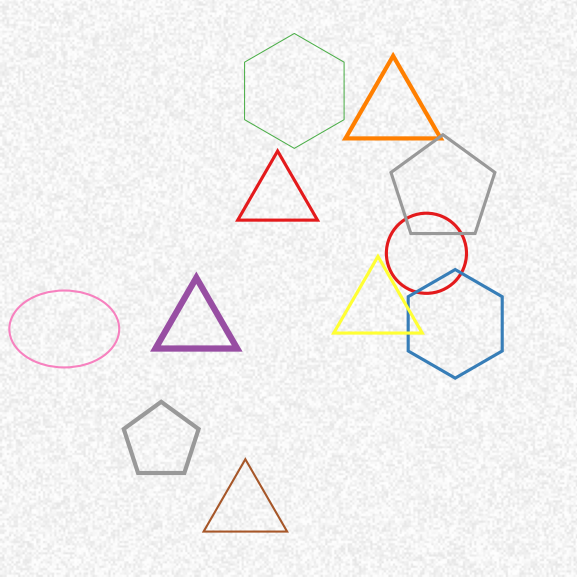[{"shape": "circle", "thickness": 1.5, "radius": 0.35, "center": [0.738, 0.561]}, {"shape": "triangle", "thickness": 1.5, "radius": 0.4, "center": [0.481, 0.658]}, {"shape": "hexagon", "thickness": 1.5, "radius": 0.47, "center": [0.788, 0.438]}, {"shape": "hexagon", "thickness": 0.5, "radius": 0.5, "center": [0.51, 0.842]}, {"shape": "triangle", "thickness": 3, "radius": 0.41, "center": [0.34, 0.436]}, {"shape": "triangle", "thickness": 2, "radius": 0.48, "center": [0.681, 0.807]}, {"shape": "triangle", "thickness": 1.5, "radius": 0.44, "center": [0.654, 0.467]}, {"shape": "triangle", "thickness": 1, "radius": 0.42, "center": [0.425, 0.12]}, {"shape": "oval", "thickness": 1, "radius": 0.48, "center": [0.111, 0.429]}, {"shape": "pentagon", "thickness": 1.5, "radius": 0.47, "center": [0.767, 0.671]}, {"shape": "pentagon", "thickness": 2, "radius": 0.34, "center": [0.279, 0.235]}]